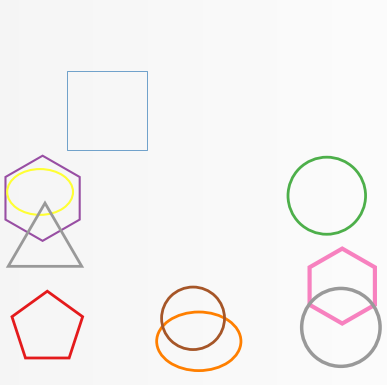[{"shape": "pentagon", "thickness": 2, "radius": 0.48, "center": [0.122, 0.148]}, {"shape": "square", "thickness": 0.5, "radius": 0.52, "center": [0.276, 0.713]}, {"shape": "circle", "thickness": 2, "radius": 0.5, "center": [0.843, 0.492]}, {"shape": "hexagon", "thickness": 1.5, "radius": 0.55, "center": [0.11, 0.485]}, {"shape": "oval", "thickness": 2, "radius": 0.54, "center": [0.513, 0.113]}, {"shape": "oval", "thickness": 1.5, "radius": 0.42, "center": [0.103, 0.501]}, {"shape": "circle", "thickness": 2, "radius": 0.41, "center": [0.498, 0.173]}, {"shape": "hexagon", "thickness": 3, "radius": 0.49, "center": [0.883, 0.257]}, {"shape": "triangle", "thickness": 2, "radius": 0.55, "center": [0.116, 0.363]}, {"shape": "circle", "thickness": 2.5, "radius": 0.51, "center": [0.88, 0.15]}]